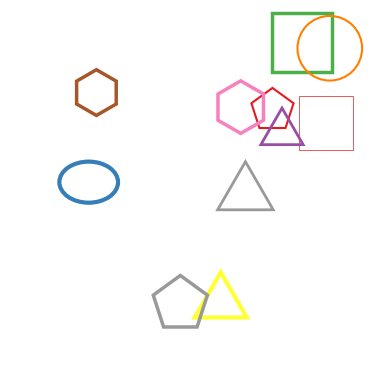[{"shape": "square", "thickness": 0.5, "radius": 0.35, "center": [0.847, 0.68]}, {"shape": "pentagon", "thickness": 1.5, "radius": 0.29, "center": [0.708, 0.714]}, {"shape": "oval", "thickness": 3, "radius": 0.38, "center": [0.23, 0.527]}, {"shape": "square", "thickness": 2.5, "radius": 0.39, "center": [0.784, 0.89]}, {"shape": "triangle", "thickness": 2, "radius": 0.32, "center": [0.732, 0.656]}, {"shape": "circle", "thickness": 1.5, "radius": 0.42, "center": [0.857, 0.875]}, {"shape": "triangle", "thickness": 3, "radius": 0.39, "center": [0.573, 0.214]}, {"shape": "hexagon", "thickness": 2.5, "radius": 0.3, "center": [0.25, 0.76]}, {"shape": "hexagon", "thickness": 2.5, "radius": 0.34, "center": [0.625, 0.722]}, {"shape": "triangle", "thickness": 2, "radius": 0.42, "center": [0.638, 0.497]}, {"shape": "pentagon", "thickness": 2.5, "radius": 0.37, "center": [0.468, 0.211]}]